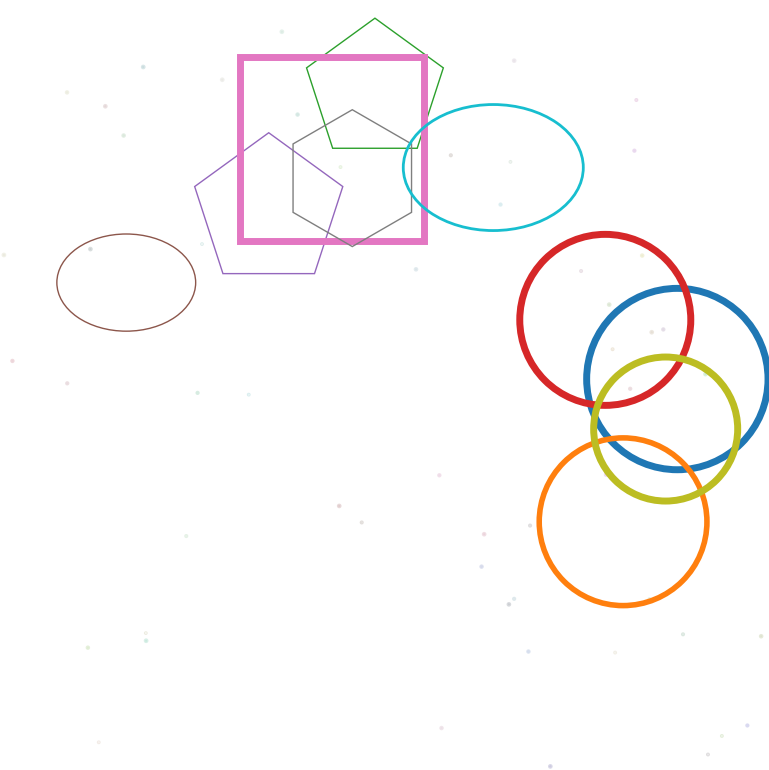[{"shape": "circle", "thickness": 2.5, "radius": 0.59, "center": [0.88, 0.508]}, {"shape": "circle", "thickness": 2, "radius": 0.54, "center": [0.809, 0.322]}, {"shape": "pentagon", "thickness": 0.5, "radius": 0.47, "center": [0.487, 0.883]}, {"shape": "circle", "thickness": 2.5, "radius": 0.56, "center": [0.786, 0.585]}, {"shape": "pentagon", "thickness": 0.5, "radius": 0.51, "center": [0.349, 0.726]}, {"shape": "oval", "thickness": 0.5, "radius": 0.45, "center": [0.164, 0.633]}, {"shape": "square", "thickness": 2.5, "radius": 0.6, "center": [0.432, 0.806]}, {"shape": "hexagon", "thickness": 0.5, "radius": 0.44, "center": [0.458, 0.769]}, {"shape": "circle", "thickness": 2.5, "radius": 0.47, "center": [0.865, 0.443]}, {"shape": "oval", "thickness": 1, "radius": 0.58, "center": [0.641, 0.782]}]